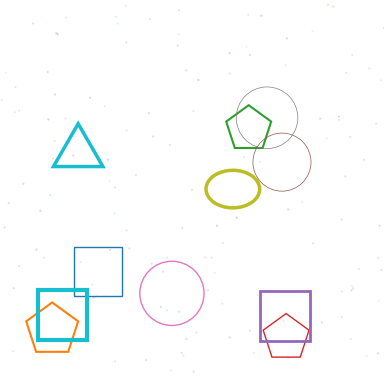[{"shape": "square", "thickness": 1, "radius": 0.31, "center": [0.255, 0.295]}, {"shape": "pentagon", "thickness": 1.5, "radius": 0.35, "center": [0.136, 0.144]}, {"shape": "pentagon", "thickness": 1.5, "radius": 0.31, "center": [0.646, 0.665]}, {"shape": "pentagon", "thickness": 1, "radius": 0.31, "center": [0.743, 0.123]}, {"shape": "square", "thickness": 2, "radius": 0.33, "center": [0.74, 0.179]}, {"shape": "circle", "thickness": 0.5, "radius": 0.38, "center": [0.732, 0.579]}, {"shape": "circle", "thickness": 1, "radius": 0.42, "center": [0.447, 0.238]}, {"shape": "circle", "thickness": 0.5, "radius": 0.4, "center": [0.694, 0.694]}, {"shape": "oval", "thickness": 2.5, "radius": 0.35, "center": [0.605, 0.509]}, {"shape": "square", "thickness": 3, "radius": 0.32, "center": [0.162, 0.182]}, {"shape": "triangle", "thickness": 2.5, "radius": 0.37, "center": [0.203, 0.604]}]